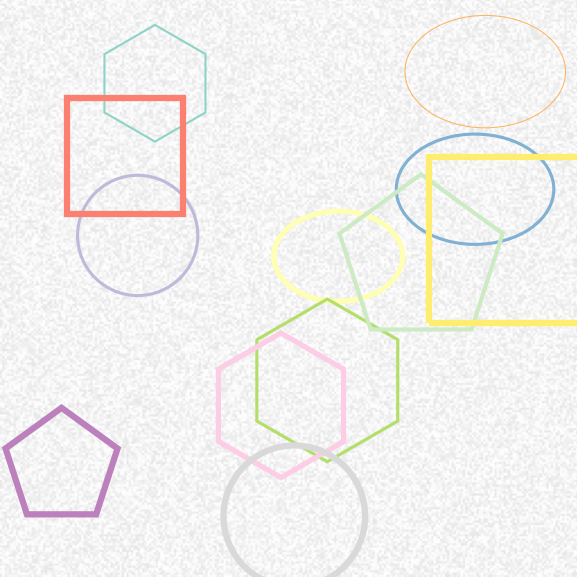[{"shape": "hexagon", "thickness": 1, "radius": 0.51, "center": [0.268, 0.855]}, {"shape": "oval", "thickness": 2.5, "radius": 0.56, "center": [0.586, 0.555]}, {"shape": "circle", "thickness": 1.5, "radius": 0.52, "center": [0.238, 0.591]}, {"shape": "square", "thickness": 3, "radius": 0.5, "center": [0.217, 0.729]}, {"shape": "oval", "thickness": 1.5, "radius": 0.68, "center": [0.823, 0.671]}, {"shape": "oval", "thickness": 0.5, "radius": 0.7, "center": [0.84, 0.875]}, {"shape": "hexagon", "thickness": 1.5, "radius": 0.7, "center": [0.567, 0.34]}, {"shape": "hexagon", "thickness": 2.5, "radius": 0.63, "center": [0.487, 0.297]}, {"shape": "circle", "thickness": 3, "radius": 0.61, "center": [0.51, 0.105]}, {"shape": "pentagon", "thickness": 3, "radius": 0.51, "center": [0.107, 0.191]}, {"shape": "pentagon", "thickness": 2, "radius": 0.74, "center": [0.729, 0.549]}, {"shape": "square", "thickness": 3, "radius": 0.72, "center": [0.886, 0.584]}]